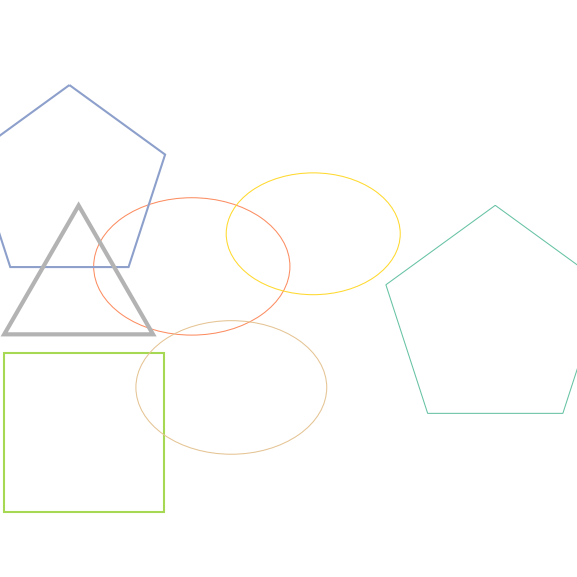[{"shape": "pentagon", "thickness": 0.5, "radius": 1.0, "center": [0.858, 0.444]}, {"shape": "oval", "thickness": 0.5, "radius": 0.85, "center": [0.332, 0.538]}, {"shape": "pentagon", "thickness": 1, "radius": 0.87, "center": [0.12, 0.678]}, {"shape": "square", "thickness": 1, "radius": 0.69, "center": [0.145, 0.25]}, {"shape": "oval", "thickness": 0.5, "radius": 0.75, "center": [0.542, 0.594]}, {"shape": "oval", "thickness": 0.5, "radius": 0.83, "center": [0.401, 0.328]}, {"shape": "triangle", "thickness": 2, "radius": 0.74, "center": [0.136, 0.495]}]